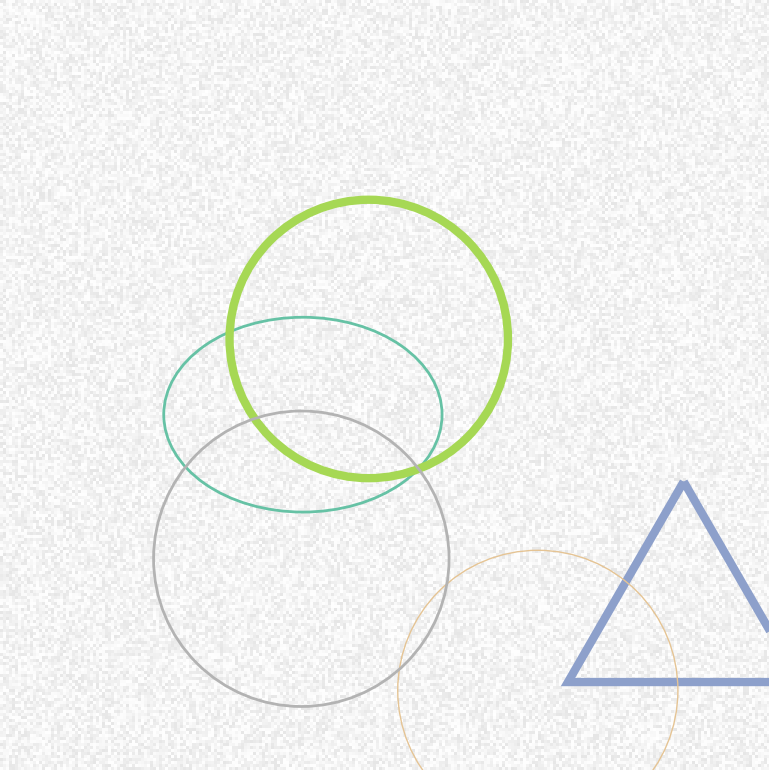[{"shape": "oval", "thickness": 1, "radius": 0.9, "center": [0.393, 0.461]}, {"shape": "triangle", "thickness": 3, "radius": 0.87, "center": [0.888, 0.201]}, {"shape": "circle", "thickness": 3, "radius": 0.9, "center": [0.479, 0.56]}, {"shape": "circle", "thickness": 0.5, "radius": 0.91, "center": [0.698, 0.103]}, {"shape": "circle", "thickness": 1, "radius": 0.96, "center": [0.391, 0.274]}]